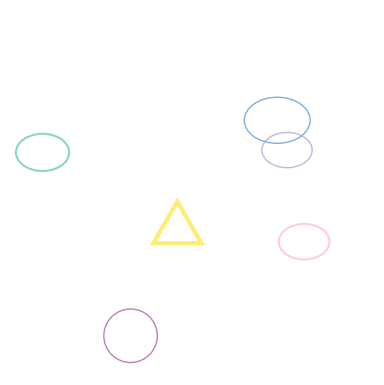[{"shape": "oval", "thickness": 1.5, "radius": 0.35, "center": [0.11, 0.604]}, {"shape": "oval", "thickness": 1, "radius": 0.33, "center": [0.746, 0.61]}, {"shape": "oval", "thickness": 1, "radius": 0.43, "center": [0.72, 0.688]}, {"shape": "oval", "thickness": 1.5, "radius": 0.33, "center": [0.79, 0.372]}, {"shape": "circle", "thickness": 1, "radius": 0.35, "center": [0.339, 0.128]}, {"shape": "triangle", "thickness": 3, "radius": 0.36, "center": [0.461, 0.404]}]